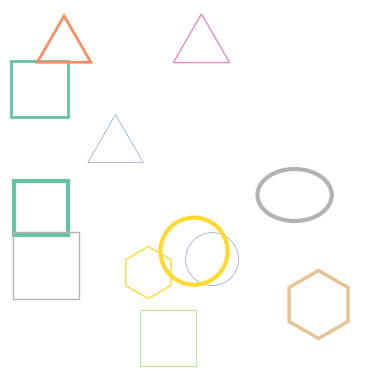[{"shape": "square", "thickness": 2, "radius": 0.37, "center": [0.102, 0.768]}, {"shape": "square", "thickness": 3, "radius": 0.35, "center": [0.107, 0.459]}, {"shape": "triangle", "thickness": 2, "radius": 0.4, "center": [0.166, 0.878]}, {"shape": "circle", "thickness": 0.5, "radius": 0.34, "center": [0.551, 0.327]}, {"shape": "triangle", "thickness": 0.5, "radius": 0.42, "center": [0.3, 0.619]}, {"shape": "triangle", "thickness": 1, "radius": 0.42, "center": [0.523, 0.88]}, {"shape": "square", "thickness": 0.5, "radius": 0.36, "center": [0.437, 0.122]}, {"shape": "hexagon", "thickness": 1, "radius": 0.34, "center": [0.385, 0.292]}, {"shape": "circle", "thickness": 3, "radius": 0.44, "center": [0.504, 0.348]}, {"shape": "hexagon", "thickness": 2.5, "radius": 0.44, "center": [0.827, 0.209]}, {"shape": "square", "thickness": 1, "radius": 0.43, "center": [0.12, 0.311]}, {"shape": "oval", "thickness": 3, "radius": 0.48, "center": [0.765, 0.493]}]